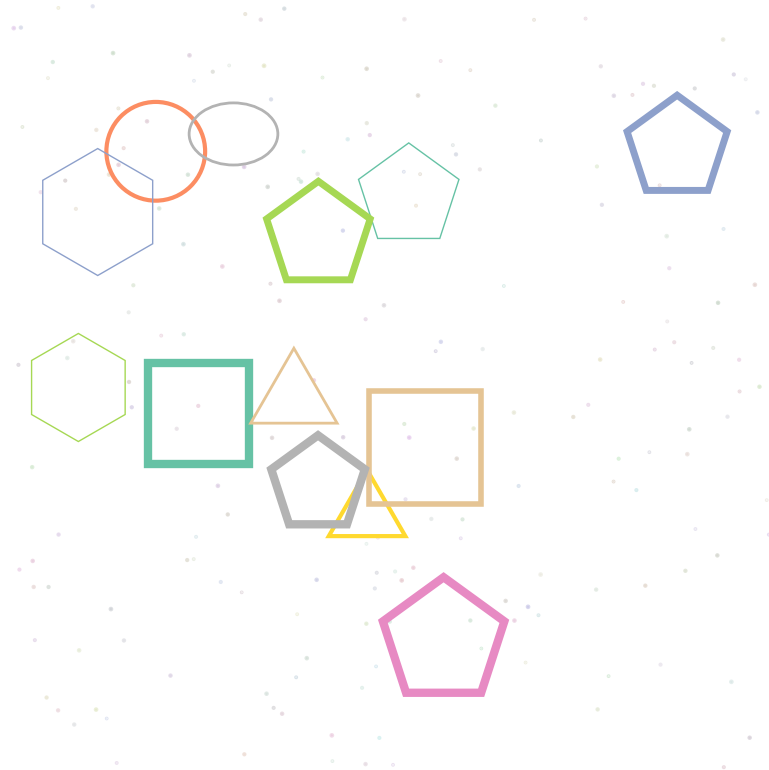[{"shape": "pentagon", "thickness": 0.5, "radius": 0.34, "center": [0.531, 0.746]}, {"shape": "square", "thickness": 3, "radius": 0.33, "center": [0.258, 0.463]}, {"shape": "circle", "thickness": 1.5, "radius": 0.32, "center": [0.202, 0.804]}, {"shape": "hexagon", "thickness": 0.5, "radius": 0.41, "center": [0.127, 0.725]}, {"shape": "pentagon", "thickness": 2.5, "radius": 0.34, "center": [0.879, 0.808]}, {"shape": "pentagon", "thickness": 3, "radius": 0.41, "center": [0.576, 0.167]}, {"shape": "pentagon", "thickness": 2.5, "radius": 0.35, "center": [0.414, 0.694]}, {"shape": "hexagon", "thickness": 0.5, "radius": 0.35, "center": [0.102, 0.497]}, {"shape": "triangle", "thickness": 1.5, "radius": 0.29, "center": [0.477, 0.332]}, {"shape": "square", "thickness": 2, "radius": 0.37, "center": [0.552, 0.419]}, {"shape": "triangle", "thickness": 1, "radius": 0.32, "center": [0.382, 0.483]}, {"shape": "pentagon", "thickness": 3, "radius": 0.32, "center": [0.413, 0.371]}, {"shape": "oval", "thickness": 1, "radius": 0.29, "center": [0.303, 0.826]}]